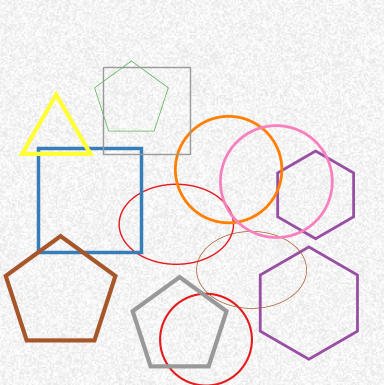[{"shape": "circle", "thickness": 1.5, "radius": 0.6, "center": [0.535, 0.118]}, {"shape": "oval", "thickness": 1, "radius": 0.74, "center": [0.458, 0.417]}, {"shape": "square", "thickness": 2.5, "radius": 0.67, "center": [0.233, 0.481]}, {"shape": "pentagon", "thickness": 0.5, "radius": 0.5, "center": [0.341, 0.741]}, {"shape": "hexagon", "thickness": 2, "radius": 0.73, "center": [0.802, 0.213]}, {"shape": "hexagon", "thickness": 2, "radius": 0.57, "center": [0.82, 0.494]}, {"shape": "circle", "thickness": 2, "radius": 0.69, "center": [0.594, 0.56]}, {"shape": "triangle", "thickness": 3, "radius": 0.51, "center": [0.146, 0.652]}, {"shape": "oval", "thickness": 0.5, "radius": 0.71, "center": [0.654, 0.299]}, {"shape": "pentagon", "thickness": 3, "radius": 0.75, "center": [0.157, 0.237]}, {"shape": "circle", "thickness": 2, "radius": 0.73, "center": [0.718, 0.528]}, {"shape": "square", "thickness": 1, "radius": 0.56, "center": [0.38, 0.713]}, {"shape": "pentagon", "thickness": 3, "radius": 0.64, "center": [0.466, 0.152]}]